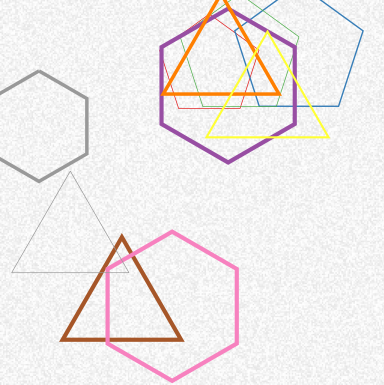[{"shape": "pentagon", "thickness": 0.5, "radius": 0.68, "center": [0.544, 0.828]}, {"shape": "pentagon", "thickness": 1, "radius": 0.88, "center": [0.776, 0.866]}, {"shape": "pentagon", "thickness": 0.5, "radius": 0.81, "center": [0.622, 0.854]}, {"shape": "hexagon", "thickness": 3, "radius": 1.0, "center": [0.593, 0.778]}, {"shape": "triangle", "thickness": 2.5, "radius": 0.87, "center": [0.574, 0.842]}, {"shape": "triangle", "thickness": 1.5, "radius": 0.92, "center": [0.695, 0.735]}, {"shape": "triangle", "thickness": 3, "radius": 0.89, "center": [0.317, 0.206]}, {"shape": "hexagon", "thickness": 3, "radius": 0.97, "center": [0.447, 0.205]}, {"shape": "hexagon", "thickness": 2.5, "radius": 0.72, "center": [0.101, 0.672]}, {"shape": "triangle", "thickness": 0.5, "radius": 0.88, "center": [0.183, 0.38]}]